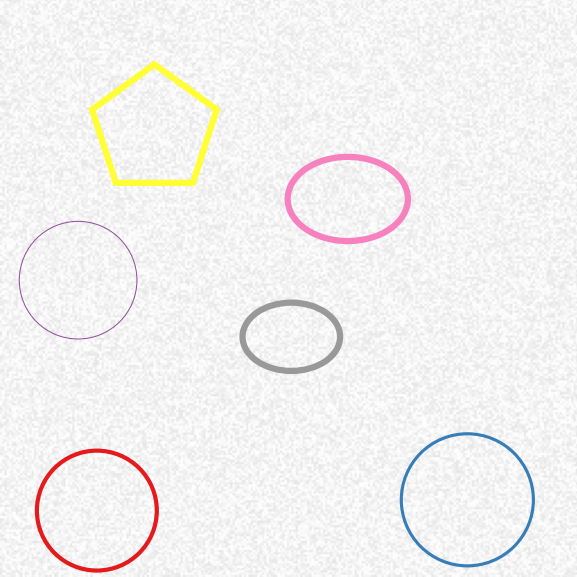[{"shape": "circle", "thickness": 2, "radius": 0.52, "center": [0.168, 0.115]}, {"shape": "circle", "thickness": 1.5, "radius": 0.57, "center": [0.809, 0.134]}, {"shape": "circle", "thickness": 0.5, "radius": 0.51, "center": [0.135, 0.514]}, {"shape": "pentagon", "thickness": 3, "radius": 0.57, "center": [0.267, 0.774]}, {"shape": "oval", "thickness": 3, "radius": 0.52, "center": [0.602, 0.655]}, {"shape": "oval", "thickness": 3, "radius": 0.42, "center": [0.504, 0.416]}]